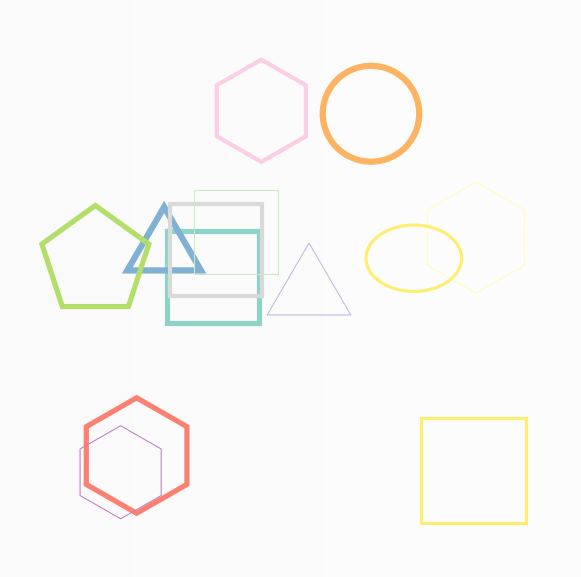[{"shape": "square", "thickness": 2.5, "radius": 0.4, "center": [0.366, 0.52]}, {"shape": "hexagon", "thickness": 0.5, "radius": 0.48, "center": [0.819, 0.588]}, {"shape": "triangle", "thickness": 0.5, "radius": 0.42, "center": [0.532, 0.495]}, {"shape": "hexagon", "thickness": 2.5, "radius": 0.5, "center": [0.235, 0.21]}, {"shape": "triangle", "thickness": 3, "radius": 0.37, "center": [0.282, 0.567]}, {"shape": "circle", "thickness": 3, "radius": 0.41, "center": [0.638, 0.802]}, {"shape": "pentagon", "thickness": 2.5, "radius": 0.48, "center": [0.164, 0.547]}, {"shape": "hexagon", "thickness": 2, "radius": 0.44, "center": [0.45, 0.807]}, {"shape": "square", "thickness": 2, "radius": 0.4, "center": [0.372, 0.566]}, {"shape": "hexagon", "thickness": 0.5, "radius": 0.4, "center": [0.208, 0.181]}, {"shape": "square", "thickness": 0.5, "radius": 0.36, "center": [0.406, 0.597]}, {"shape": "square", "thickness": 1.5, "radius": 0.45, "center": [0.814, 0.184]}, {"shape": "oval", "thickness": 1.5, "radius": 0.41, "center": [0.712, 0.552]}]